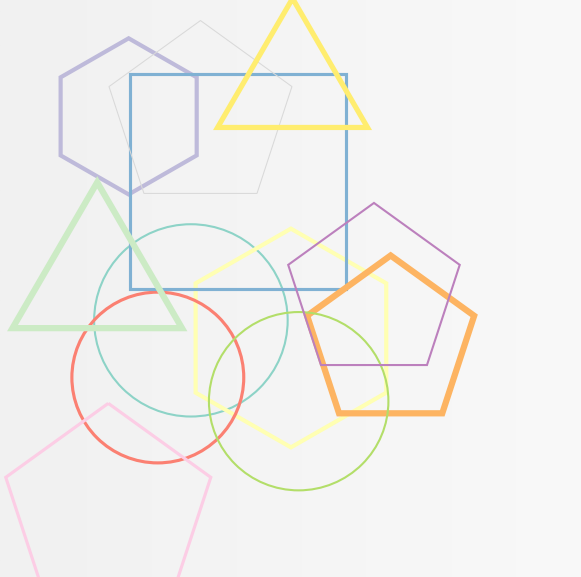[{"shape": "circle", "thickness": 1, "radius": 0.83, "center": [0.328, 0.444]}, {"shape": "hexagon", "thickness": 2, "radius": 0.95, "center": [0.501, 0.414]}, {"shape": "hexagon", "thickness": 2, "radius": 0.68, "center": [0.221, 0.798]}, {"shape": "circle", "thickness": 1.5, "radius": 0.74, "center": [0.272, 0.345]}, {"shape": "square", "thickness": 1.5, "radius": 0.93, "center": [0.41, 0.685]}, {"shape": "pentagon", "thickness": 3, "radius": 0.76, "center": [0.672, 0.406]}, {"shape": "circle", "thickness": 1, "radius": 0.77, "center": [0.514, 0.304]}, {"shape": "pentagon", "thickness": 1.5, "radius": 0.93, "center": [0.186, 0.115]}, {"shape": "pentagon", "thickness": 0.5, "radius": 0.83, "center": [0.345, 0.798]}, {"shape": "pentagon", "thickness": 1, "radius": 0.78, "center": [0.643, 0.493]}, {"shape": "triangle", "thickness": 3, "radius": 0.84, "center": [0.167, 0.515]}, {"shape": "triangle", "thickness": 2.5, "radius": 0.74, "center": [0.503, 0.853]}]